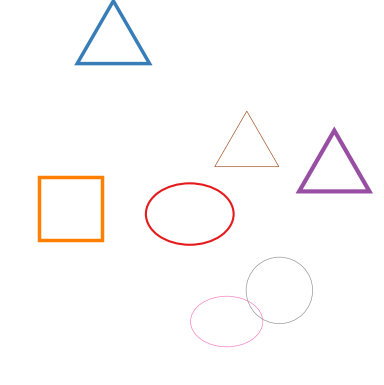[{"shape": "oval", "thickness": 1.5, "radius": 0.57, "center": [0.493, 0.444]}, {"shape": "triangle", "thickness": 2.5, "radius": 0.54, "center": [0.294, 0.889]}, {"shape": "triangle", "thickness": 3, "radius": 0.53, "center": [0.868, 0.556]}, {"shape": "square", "thickness": 2.5, "radius": 0.41, "center": [0.183, 0.459]}, {"shape": "triangle", "thickness": 0.5, "radius": 0.48, "center": [0.641, 0.615]}, {"shape": "oval", "thickness": 0.5, "radius": 0.47, "center": [0.589, 0.165]}, {"shape": "circle", "thickness": 0.5, "radius": 0.43, "center": [0.726, 0.246]}]